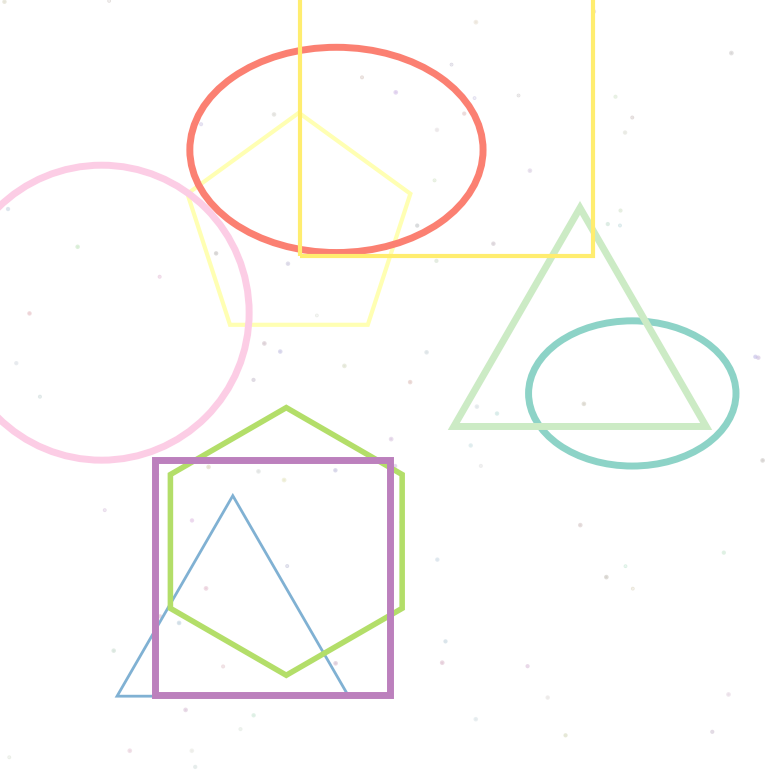[{"shape": "oval", "thickness": 2.5, "radius": 0.67, "center": [0.821, 0.489]}, {"shape": "pentagon", "thickness": 1.5, "radius": 0.76, "center": [0.388, 0.701]}, {"shape": "oval", "thickness": 2.5, "radius": 0.95, "center": [0.437, 0.805]}, {"shape": "triangle", "thickness": 1, "radius": 0.87, "center": [0.302, 0.183]}, {"shape": "hexagon", "thickness": 2, "radius": 0.87, "center": [0.372, 0.297]}, {"shape": "circle", "thickness": 2.5, "radius": 0.96, "center": [0.132, 0.594]}, {"shape": "square", "thickness": 2.5, "radius": 0.76, "center": [0.354, 0.25]}, {"shape": "triangle", "thickness": 2.5, "radius": 0.95, "center": [0.753, 0.541]}, {"shape": "square", "thickness": 1.5, "radius": 0.95, "center": [0.58, 0.858]}]